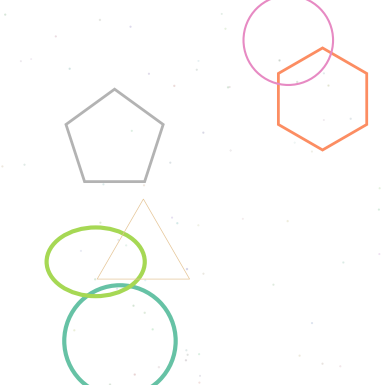[{"shape": "circle", "thickness": 3, "radius": 0.72, "center": [0.312, 0.114]}, {"shape": "hexagon", "thickness": 2, "radius": 0.66, "center": [0.838, 0.743]}, {"shape": "circle", "thickness": 1.5, "radius": 0.58, "center": [0.749, 0.896]}, {"shape": "oval", "thickness": 3, "radius": 0.64, "center": [0.249, 0.32]}, {"shape": "triangle", "thickness": 0.5, "radius": 0.69, "center": [0.372, 0.344]}, {"shape": "pentagon", "thickness": 2, "radius": 0.66, "center": [0.298, 0.636]}]